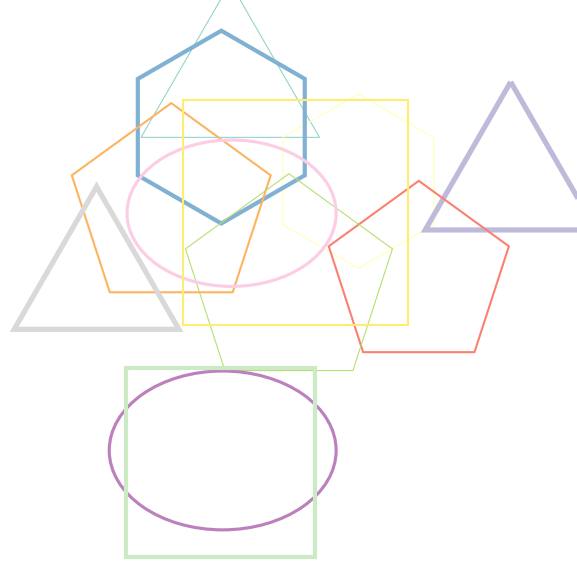[{"shape": "triangle", "thickness": 0.5, "radius": 0.89, "center": [0.399, 0.85]}, {"shape": "hexagon", "thickness": 0.5, "radius": 0.75, "center": [0.62, 0.686]}, {"shape": "triangle", "thickness": 2.5, "radius": 0.85, "center": [0.884, 0.686]}, {"shape": "pentagon", "thickness": 1, "radius": 0.82, "center": [0.725, 0.522]}, {"shape": "hexagon", "thickness": 2, "radius": 0.83, "center": [0.383, 0.779]}, {"shape": "pentagon", "thickness": 1, "radius": 0.91, "center": [0.297, 0.64]}, {"shape": "pentagon", "thickness": 0.5, "radius": 0.94, "center": [0.5, 0.51]}, {"shape": "oval", "thickness": 1.5, "radius": 0.91, "center": [0.401, 0.63]}, {"shape": "triangle", "thickness": 2.5, "radius": 0.82, "center": [0.167, 0.511]}, {"shape": "oval", "thickness": 1.5, "radius": 0.98, "center": [0.386, 0.219]}, {"shape": "square", "thickness": 2, "radius": 0.82, "center": [0.382, 0.198]}, {"shape": "square", "thickness": 1, "radius": 0.98, "center": [0.512, 0.631]}]